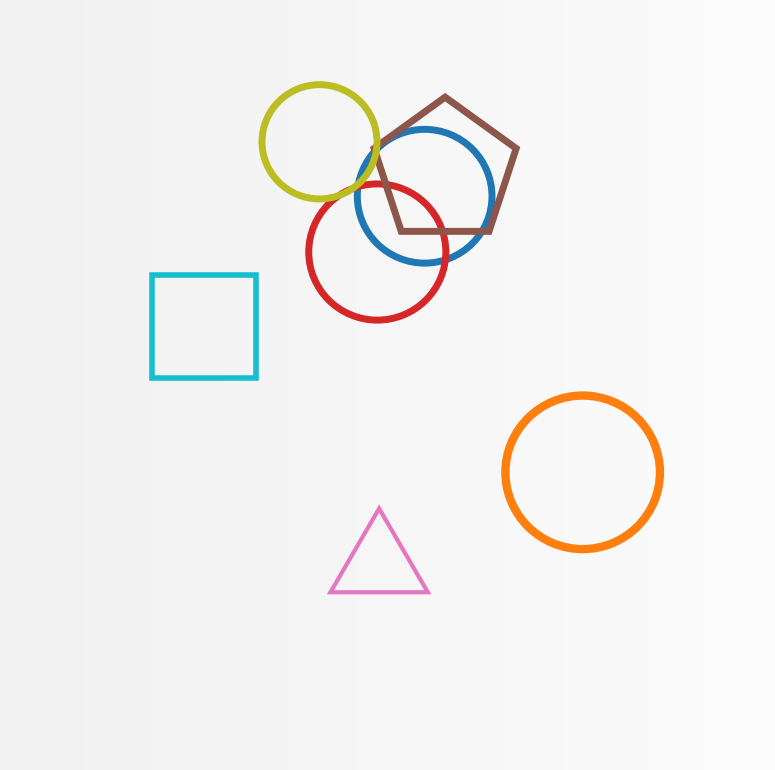[{"shape": "circle", "thickness": 2.5, "radius": 0.43, "center": [0.548, 0.745]}, {"shape": "circle", "thickness": 3, "radius": 0.5, "center": [0.752, 0.387]}, {"shape": "circle", "thickness": 2.5, "radius": 0.44, "center": [0.487, 0.673]}, {"shape": "pentagon", "thickness": 2.5, "radius": 0.48, "center": [0.574, 0.777]}, {"shape": "triangle", "thickness": 1.5, "radius": 0.36, "center": [0.489, 0.267]}, {"shape": "circle", "thickness": 2.5, "radius": 0.37, "center": [0.412, 0.816]}, {"shape": "square", "thickness": 2, "radius": 0.34, "center": [0.263, 0.576]}]